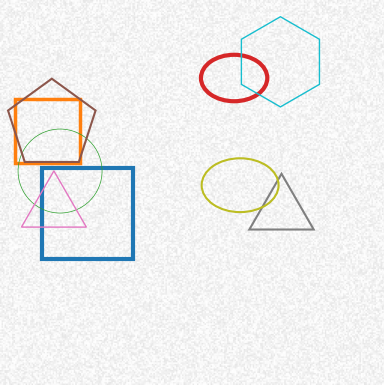[{"shape": "square", "thickness": 3, "radius": 0.59, "center": [0.228, 0.445]}, {"shape": "square", "thickness": 2.5, "radius": 0.42, "center": [0.124, 0.659]}, {"shape": "circle", "thickness": 0.5, "radius": 0.55, "center": [0.156, 0.556]}, {"shape": "oval", "thickness": 3, "radius": 0.43, "center": [0.608, 0.797]}, {"shape": "pentagon", "thickness": 1.5, "radius": 0.6, "center": [0.135, 0.676]}, {"shape": "triangle", "thickness": 1, "radius": 0.49, "center": [0.14, 0.459]}, {"shape": "triangle", "thickness": 1.5, "radius": 0.48, "center": [0.731, 0.452]}, {"shape": "oval", "thickness": 1.5, "radius": 0.5, "center": [0.624, 0.519]}, {"shape": "hexagon", "thickness": 1, "radius": 0.59, "center": [0.728, 0.839]}]